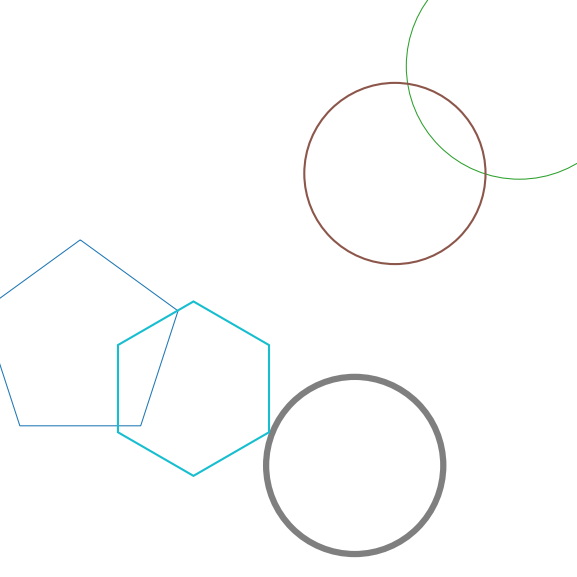[{"shape": "pentagon", "thickness": 0.5, "radius": 0.89, "center": [0.139, 0.406]}, {"shape": "circle", "thickness": 0.5, "radius": 0.98, "center": [0.899, 0.885]}, {"shape": "circle", "thickness": 1, "radius": 0.78, "center": [0.684, 0.699]}, {"shape": "circle", "thickness": 3, "radius": 0.77, "center": [0.614, 0.193]}, {"shape": "hexagon", "thickness": 1, "radius": 0.75, "center": [0.335, 0.326]}]